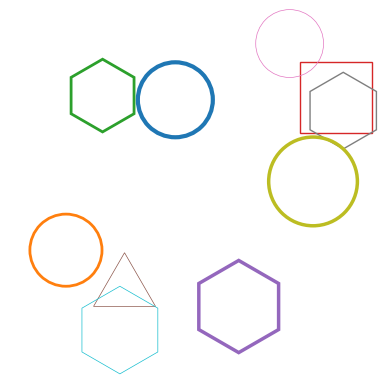[{"shape": "circle", "thickness": 3, "radius": 0.49, "center": [0.455, 0.741]}, {"shape": "circle", "thickness": 2, "radius": 0.47, "center": [0.171, 0.35]}, {"shape": "hexagon", "thickness": 2, "radius": 0.47, "center": [0.266, 0.752]}, {"shape": "square", "thickness": 1, "radius": 0.46, "center": [0.872, 0.747]}, {"shape": "hexagon", "thickness": 2.5, "radius": 0.6, "center": [0.62, 0.204]}, {"shape": "triangle", "thickness": 0.5, "radius": 0.46, "center": [0.323, 0.251]}, {"shape": "circle", "thickness": 0.5, "radius": 0.44, "center": [0.752, 0.887]}, {"shape": "hexagon", "thickness": 1, "radius": 0.5, "center": [0.892, 0.713]}, {"shape": "circle", "thickness": 2.5, "radius": 0.58, "center": [0.813, 0.529]}, {"shape": "hexagon", "thickness": 0.5, "radius": 0.57, "center": [0.311, 0.143]}]